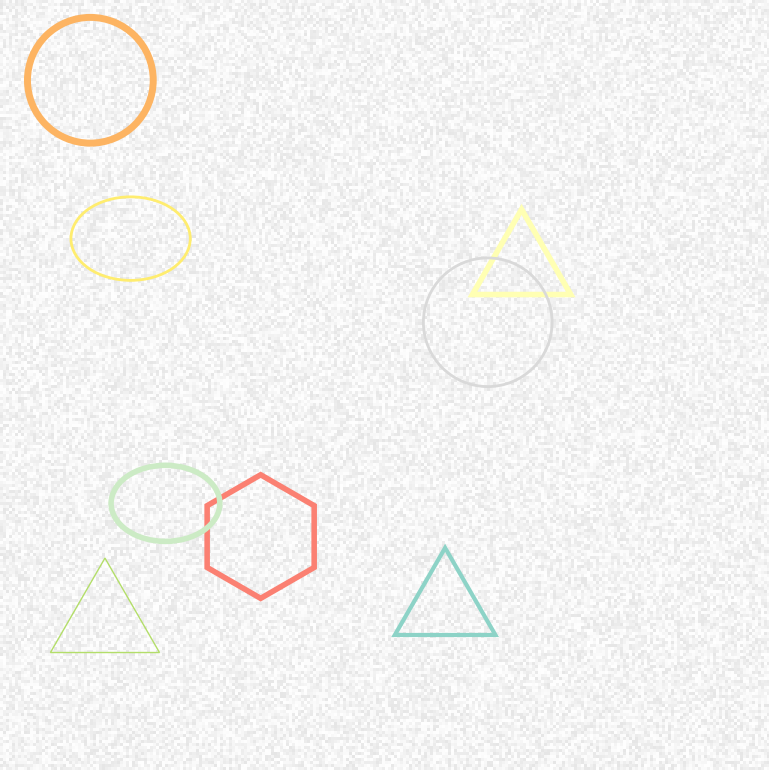[{"shape": "triangle", "thickness": 1.5, "radius": 0.38, "center": [0.578, 0.213]}, {"shape": "triangle", "thickness": 2, "radius": 0.37, "center": [0.677, 0.654]}, {"shape": "hexagon", "thickness": 2, "radius": 0.4, "center": [0.339, 0.303]}, {"shape": "circle", "thickness": 2.5, "radius": 0.41, "center": [0.117, 0.896]}, {"shape": "triangle", "thickness": 0.5, "radius": 0.41, "center": [0.136, 0.193]}, {"shape": "circle", "thickness": 1, "radius": 0.42, "center": [0.633, 0.581]}, {"shape": "oval", "thickness": 2, "radius": 0.35, "center": [0.215, 0.346]}, {"shape": "oval", "thickness": 1, "radius": 0.39, "center": [0.17, 0.69]}]